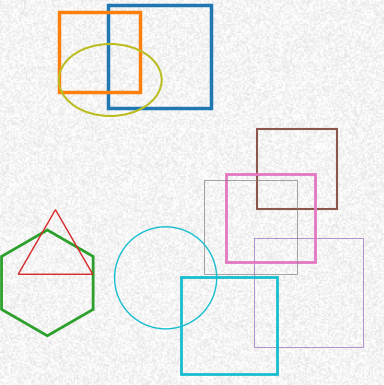[{"shape": "square", "thickness": 2.5, "radius": 0.67, "center": [0.415, 0.853]}, {"shape": "square", "thickness": 2.5, "radius": 0.52, "center": [0.258, 0.865]}, {"shape": "hexagon", "thickness": 2, "radius": 0.69, "center": [0.123, 0.265]}, {"shape": "triangle", "thickness": 1, "radius": 0.56, "center": [0.144, 0.344]}, {"shape": "square", "thickness": 0.5, "radius": 0.71, "center": [0.801, 0.241]}, {"shape": "square", "thickness": 1.5, "radius": 0.52, "center": [0.771, 0.562]}, {"shape": "square", "thickness": 2, "radius": 0.57, "center": [0.703, 0.434]}, {"shape": "square", "thickness": 0.5, "radius": 0.61, "center": [0.651, 0.41]}, {"shape": "oval", "thickness": 1.5, "radius": 0.67, "center": [0.286, 0.792]}, {"shape": "circle", "thickness": 1, "radius": 0.66, "center": [0.43, 0.278]}, {"shape": "square", "thickness": 2, "radius": 0.62, "center": [0.595, 0.154]}]